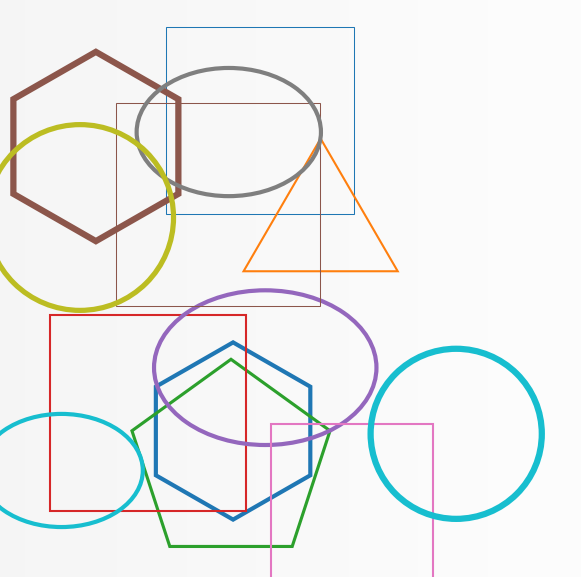[{"shape": "square", "thickness": 0.5, "radius": 0.81, "center": [0.447, 0.79]}, {"shape": "hexagon", "thickness": 2, "radius": 0.77, "center": [0.401, 0.253]}, {"shape": "triangle", "thickness": 1, "radius": 0.77, "center": [0.552, 0.606]}, {"shape": "pentagon", "thickness": 1.5, "radius": 0.9, "center": [0.397, 0.198]}, {"shape": "square", "thickness": 1, "radius": 0.85, "center": [0.255, 0.284]}, {"shape": "oval", "thickness": 2, "radius": 0.96, "center": [0.456, 0.362]}, {"shape": "square", "thickness": 0.5, "radius": 0.88, "center": [0.375, 0.645]}, {"shape": "hexagon", "thickness": 3, "radius": 0.82, "center": [0.165, 0.745]}, {"shape": "square", "thickness": 1, "radius": 0.7, "center": [0.606, 0.124]}, {"shape": "oval", "thickness": 2, "radius": 0.79, "center": [0.394, 0.77]}, {"shape": "circle", "thickness": 2.5, "radius": 0.8, "center": [0.138, 0.623]}, {"shape": "circle", "thickness": 3, "radius": 0.74, "center": [0.785, 0.248]}, {"shape": "oval", "thickness": 2, "radius": 0.7, "center": [0.106, 0.184]}]